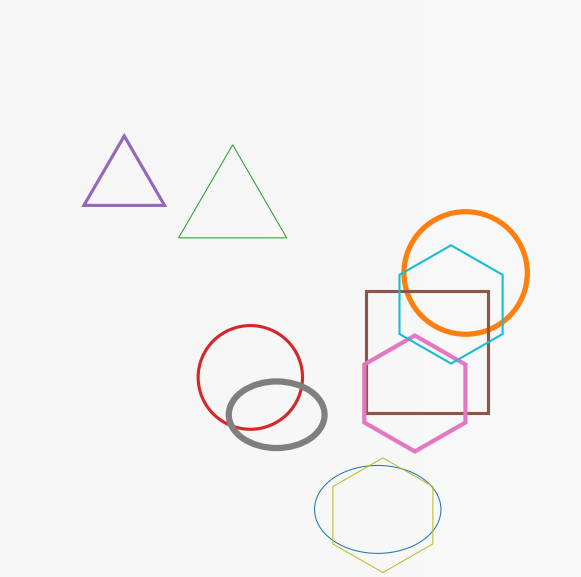[{"shape": "oval", "thickness": 0.5, "radius": 0.54, "center": [0.65, 0.117]}, {"shape": "circle", "thickness": 2.5, "radius": 0.53, "center": [0.801, 0.526]}, {"shape": "triangle", "thickness": 0.5, "radius": 0.54, "center": [0.4, 0.641]}, {"shape": "circle", "thickness": 1.5, "radius": 0.45, "center": [0.431, 0.346]}, {"shape": "triangle", "thickness": 1.5, "radius": 0.4, "center": [0.214, 0.684]}, {"shape": "square", "thickness": 1.5, "radius": 0.53, "center": [0.735, 0.389]}, {"shape": "hexagon", "thickness": 2, "radius": 0.5, "center": [0.714, 0.318]}, {"shape": "oval", "thickness": 3, "radius": 0.41, "center": [0.476, 0.281]}, {"shape": "hexagon", "thickness": 0.5, "radius": 0.5, "center": [0.659, 0.107]}, {"shape": "hexagon", "thickness": 1, "radius": 0.51, "center": [0.776, 0.472]}]